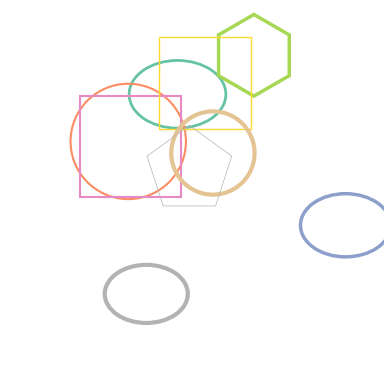[{"shape": "oval", "thickness": 2, "radius": 0.63, "center": [0.461, 0.755]}, {"shape": "circle", "thickness": 1.5, "radius": 0.75, "center": [0.333, 0.633]}, {"shape": "oval", "thickness": 2.5, "radius": 0.59, "center": [0.898, 0.415]}, {"shape": "square", "thickness": 1.5, "radius": 0.65, "center": [0.339, 0.619]}, {"shape": "hexagon", "thickness": 2.5, "radius": 0.53, "center": [0.66, 0.856]}, {"shape": "square", "thickness": 1, "radius": 0.6, "center": [0.533, 0.785]}, {"shape": "circle", "thickness": 3, "radius": 0.54, "center": [0.553, 0.603]}, {"shape": "oval", "thickness": 3, "radius": 0.54, "center": [0.38, 0.237]}, {"shape": "pentagon", "thickness": 0.5, "radius": 0.58, "center": [0.492, 0.559]}]